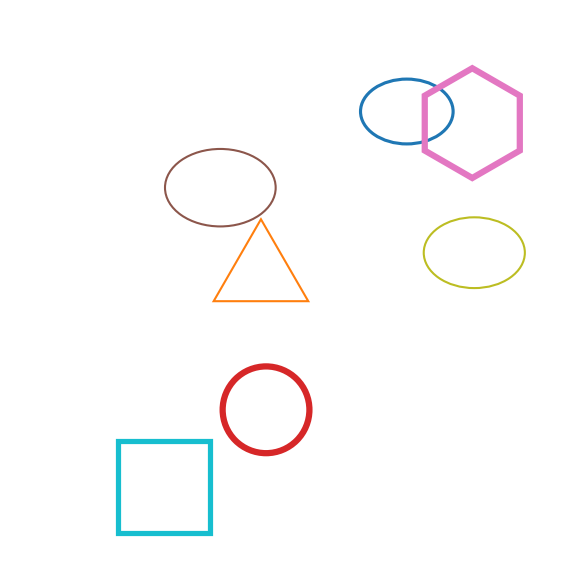[{"shape": "oval", "thickness": 1.5, "radius": 0.4, "center": [0.704, 0.806]}, {"shape": "triangle", "thickness": 1, "radius": 0.47, "center": [0.452, 0.525]}, {"shape": "circle", "thickness": 3, "radius": 0.38, "center": [0.461, 0.29]}, {"shape": "oval", "thickness": 1, "radius": 0.48, "center": [0.382, 0.674]}, {"shape": "hexagon", "thickness": 3, "radius": 0.48, "center": [0.818, 0.786]}, {"shape": "oval", "thickness": 1, "radius": 0.44, "center": [0.821, 0.562]}, {"shape": "square", "thickness": 2.5, "radius": 0.4, "center": [0.284, 0.156]}]